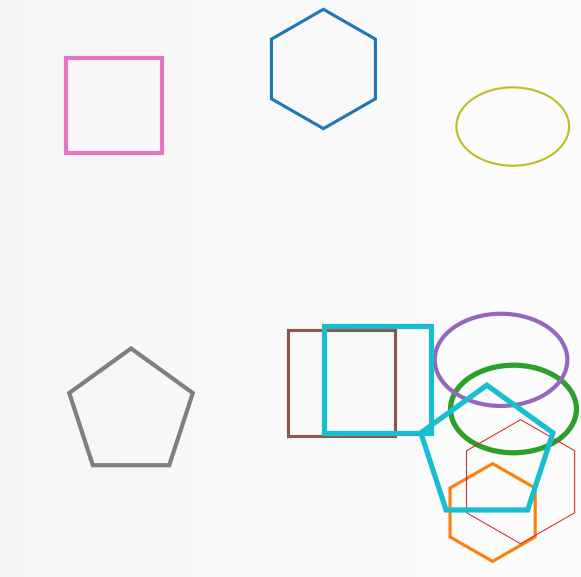[{"shape": "hexagon", "thickness": 1.5, "radius": 0.52, "center": [0.556, 0.88]}, {"shape": "hexagon", "thickness": 1.5, "radius": 0.42, "center": [0.848, 0.112]}, {"shape": "oval", "thickness": 2.5, "radius": 0.54, "center": [0.883, 0.291]}, {"shape": "hexagon", "thickness": 0.5, "radius": 0.54, "center": [0.896, 0.165]}, {"shape": "oval", "thickness": 2, "radius": 0.57, "center": [0.862, 0.376]}, {"shape": "square", "thickness": 1.5, "radius": 0.46, "center": [0.588, 0.336]}, {"shape": "square", "thickness": 2, "radius": 0.41, "center": [0.196, 0.816]}, {"shape": "pentagon", "thickness": 2, "radius": 0.56, "center": [0.225, 0.284]}, {"shape": "oval", "thickness": 1, "radius": 0.48, "center": [0.882, 0.78]}, {"shape": "pentagon", "thickness": 2.5, "radius": 0.6, "center": [0.838, 0.213]}, {"shape": "square", "thickness": 2.5, "radius": 0.46, "center": [0.649, 0.343]}]